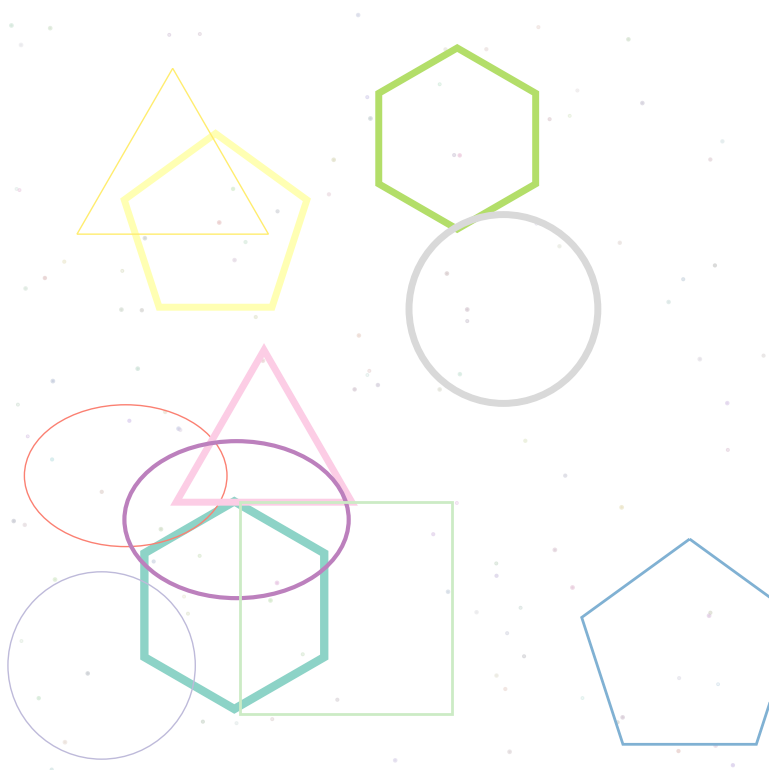[{"shape": "hexagon", "thickness": 3, "radius": 0.67, "center": [0.304, 0.214]}, {"shape": "pentagon", "thickness": 2.5, "radius": 0.62, "center": [0.28, 0.702]}, {"shape": "circle", "thickness": 0.5, "radius": 0.61, "center": [0.132, 0.136]}, {"shape": "oval", "thickness": 0.5, "radius": 0.66, "center": [0.163, 0.382]}, {"shape": "pentagon", "thickness": 1, "radius": 0.74, "center": [0.896, 0.153]}, {"shape": "hexagon", "thickness": 2.5, "radius": 0.59, "center": [0.594, 0.82]}, {"shape": "triangle", "thickness": 2.5, "radius": 0.66, "center": [0.343, 0.414]}, {"shape": "circle", "thickness": 2.5, "radius": 0.61, "center": [0.654, 0.599]}, {"shape": "oval", "thickness": 1.5, "radius": 0.73, "center": [0.307, 0.325]}, {"shape": "square", "thickness": 1, "radius": 0.69, "center": [0.449, 0.21]}, {"shape": "triangle", "thickness": 0.5, "radius": 0.72, "center": [0.224, 0.768]}]